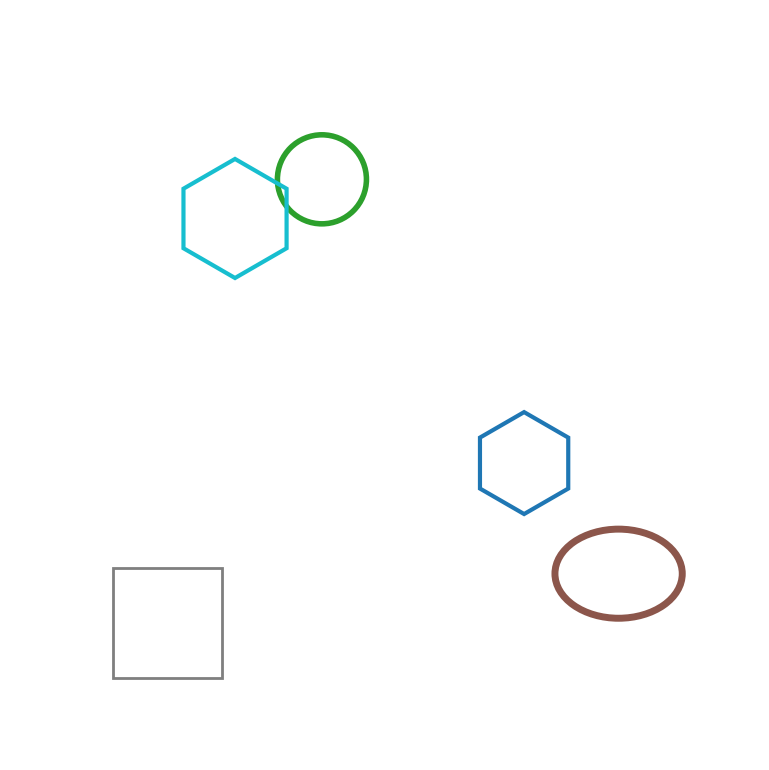[{"shape": "hexagon", "thickness": 1.5, "radius": 0.33, "center": [0.681, 0.399]}, {"shape": "circle", "thickness": 2, "radius": 0.29, "center": [0.418, 0.767]}, {"shape": "oval", "thickness": 2.5, "radius": 0.41, "center": [0.803, 0.255]}, {"shape": "square", "thickness": 1, "radius": 0.36, "center": [0.218, 0.191]}, {"shape": "hexagon", "thickness": 1.5, "radius": 0.39, "center": [0.305, 0.716]}]